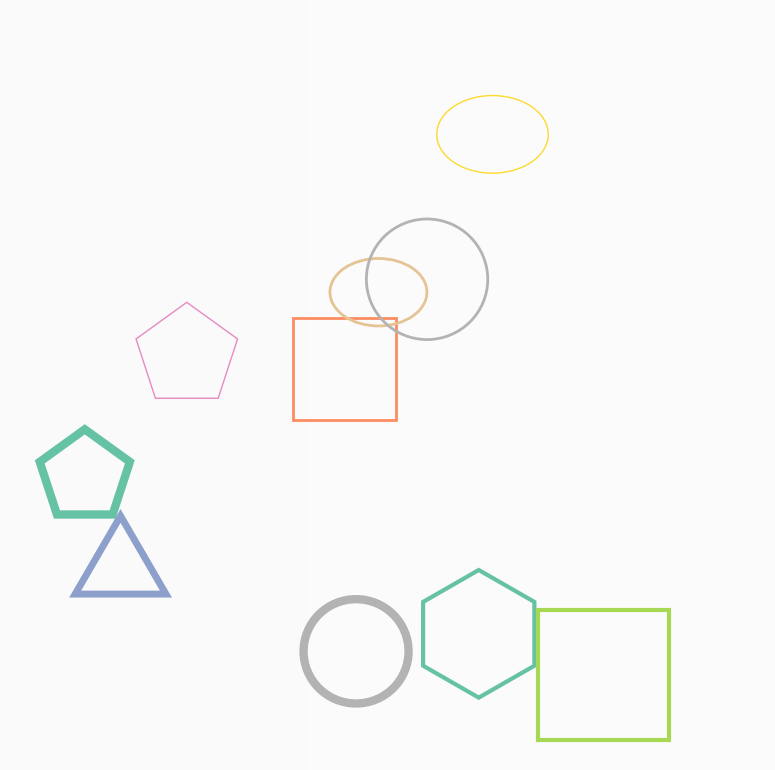[{"shape": "hexagon", "thickness": 1.5, "radius": 0.41, "center": [0.618, 0.177]}, {"shape": "pentagon", "thickness": 3, "radius": 0.31, "center": [0.109, 0.381]}, {"shape": "square", "thickness": 1, "radius": 0.33, "center": [0.444, 0.521]}, {"shape": "triangle", "thickness": 2.5, "radius": 0.34, "center": [0.156, 0.262]}, {"shape": "pentagon", "thickness": 0.5, "radius": 0.34, "center": [0.241, 0.539]}, {"shape": "square", "thickness": 1.5, "radius": 0.42, "center": [0.779, 0.123]}, {"shape": "oval", "thickness": 0.5, "radius": 0.36, "center": [0.635, 0.826]}, {"shape": "oval", "thickness": 1, "radius": 0.31, "center": [0.488, 0.621]}, {"shape": "circle", "thickness": 3, "radius": 0.34, "center": [0.459, 0.154]}, {"shape": "circle", "thickness": 1, "radius": 0.39, "center": [0.551, 0.637]}]